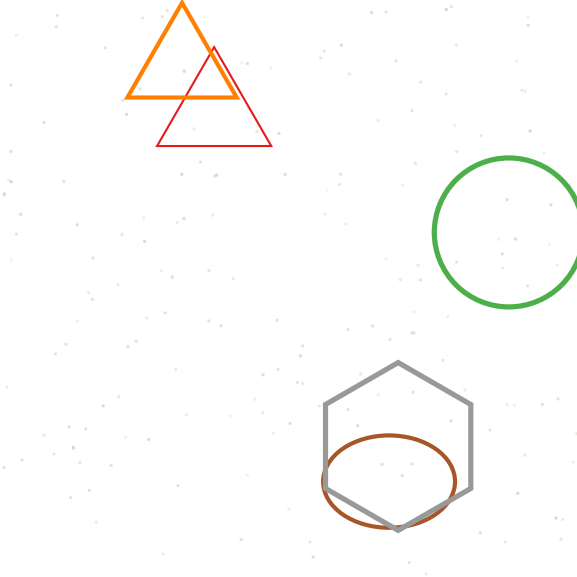[{"shape": "triangle", "thickness": 1, "radius": 0.57, "center": [0.371, 0.803]}, {"shape": "circle", "thickness": 2.5, "radius": 0.64, "center": [0.881, 0.597]}, {"shape": "triangle", "thickness": 2, "radius": 0.55, "center": [0.315, 0.885]}, {"shape": "oval", "thickness": 2, "radius": 0.57, "center": [0.674, 0.165]}, {"shape": "hexagon", "thickness": 2.5, "radius": 0.73, "center": [0.689, 0.226]}]